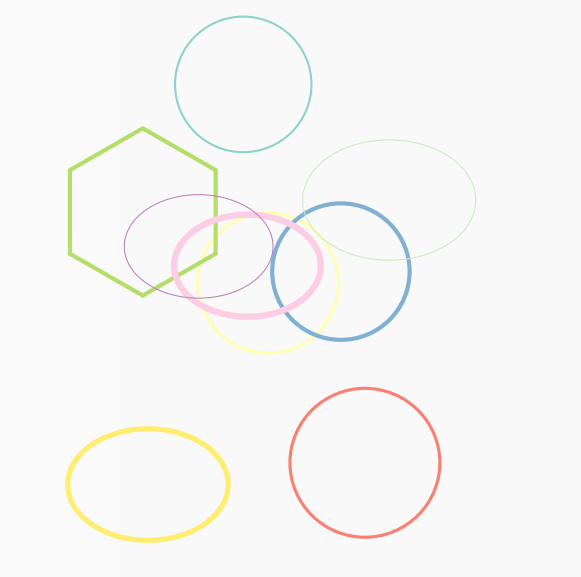[{"shape": "circle", "thickness": 1, "radius": 0.59, "center": [0.418, 0.853]}, {"shape": "circle", "thickness": 1.5, "radius": 0.61, "center": [0.461, 0.509]}, {"shape": "circle", "thickness": 1.5, "radius": 0.64, "center": [0.628, 0.198]}, {"shape": "circle", "thickness": 2, "radius": 0.59, "center": [0.587, 0.529]}, {"shape": "hexagon", "thickness": 2, "radius": 0.72, "center": [0.246, 0.632]}, {"shape": "oval", "thickness": 3, "radius": 0.63, "center": [0.426, 0.539]}, {"shape": "oval", "thickness": 0.5, "radius": 0.64, "center": [0.342, 0.572]}, {"shape": "oval", "thickness": 0.5, "radius": 0.74, "center": [0.67, 0.653]}, {"shape": "oval", "thickness": 2.5, "radius": 0.69, "center": [0.255, 0.16]}]